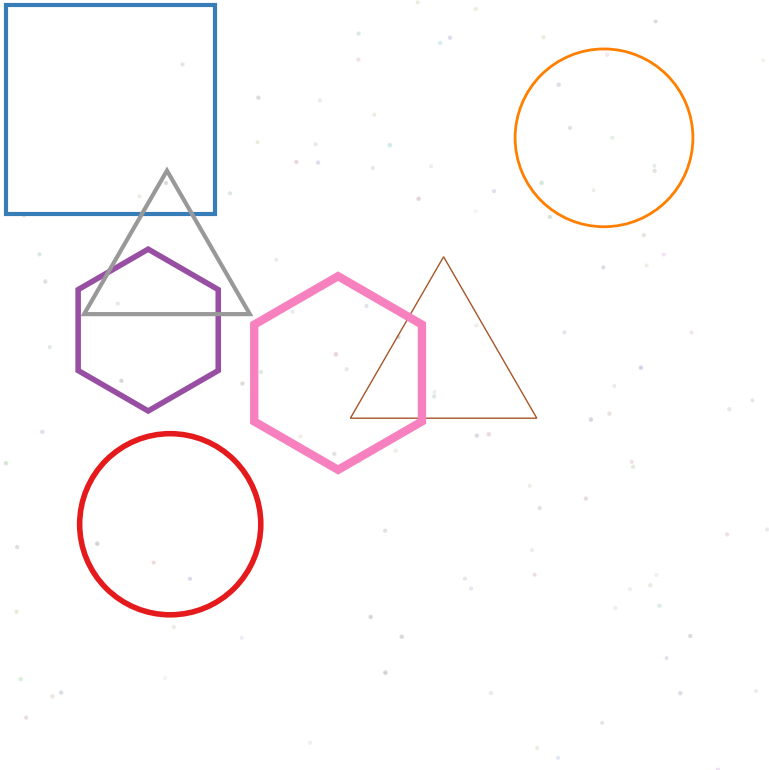[{"shape": "circle", "thickness": 2, "radius": 0.59, "center": [0.221, 0.319]}, {"shape": "square", "thickness": 1.5, "radius": 0.68, "center": [0.144, 0.858]}, {"shape": "hexagon", "thickness": 2, "radius": 0.53, "center": [0.192, 0.571]}, {"shape": "circle", "thickness": 1, "radius": 0.58, "center": [0.784, 0.821]}, {"shape": "triangle", "thickness": 0.5, "radius": 0.7, "center": [0.576, 0.527]}, {"shape": "hexagon", "thickness": 3, "radius": 0.63, "center": [0.439, 0.516]}, {"shape": "triangle", "thickness": 1.5, "radius": 0.62, "center": [0.217, 0.654]}]